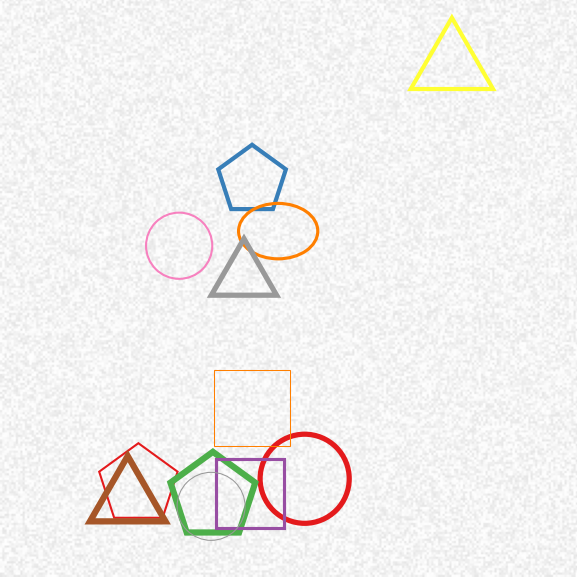[{"shape": "pentagon", "thickness": 1, "radius": 0.36, "center": [0.24, 0.16]}, {"shape": "circle", "thickness": 2.5, "radius": 0.39, "center": [0.528, 0.17]}, {"shape": "pentagon", "thickness": 2, "radius": 0.31, "center": [0.436, 0.687]}, {"shape": "pentagon", "thickness": 3, "radius": 0.39, "center": [0.369, 0.14]}, {"shape": "square", "thickness": 1.5, "radius": 0.3, "center": [0.433, 0.144]}, {"shape": "oval", "thickness": 1.5, "radius": 0.34, "center": [0.482, 0.599]}, {"shape": "square", "thickness": 0.5, "radius": 0.33, "center": [0.436, 0.293]}, {"shape": "triangle", "thickness": 2, "radius": 0.41, "center": [0.782, 0.886]}, {"shape": "triangle", "thickness": 3, "radius": 0.38, "center": [0.221, 0.134]}, {"shape": "circle", "thickness": 1, "radius": 0.29, "center": [0.31, 0.574]}, {"shape": "triangle", "thickness": 2.5, "radius": 0.33, "center": [0.422, 0.521]}, {"shape": "circle", "thickness": 0.5, "radius": 0.29, "center": [0.365, 0.122]}]